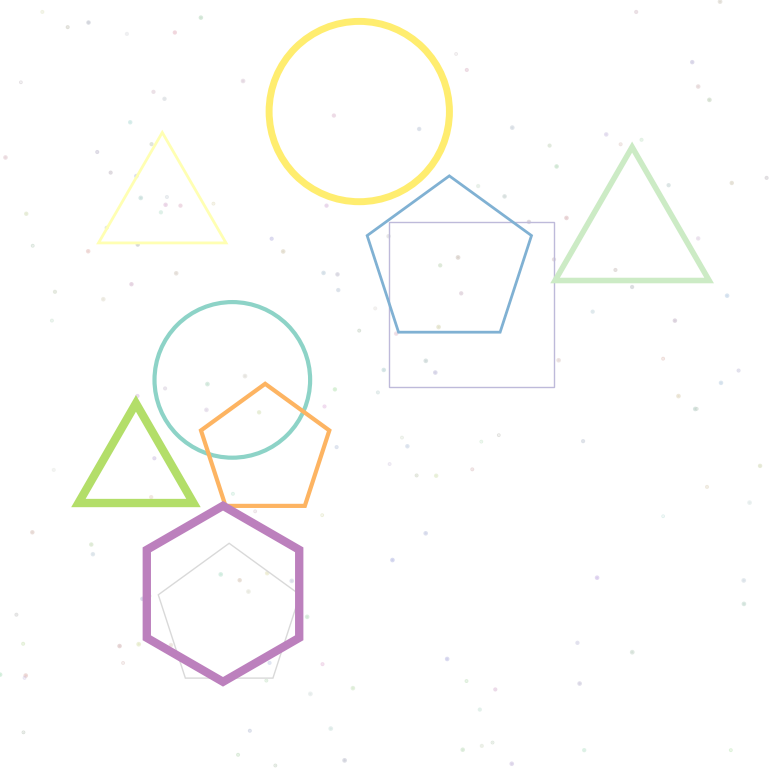[{"shape": "circle", "thickness": 1.5, "radius": 0.51, "center": [0.302, 0.507]}, {"shape": "triangle", "thickness": 1, "radius": 0.48, "center": [0.211, 0.732]}, {"shape": "square", "thickness": 0.5, "radius": 0.54, "center": [0.612, 0.604]}, {"shape": "pentagon", "thickness": 1, "radius": 0.56, "center": [0.584, 0.659]}, {"shape": "pentagon", "thickness": 1.5, "radius": 0.44, "center": [0.344, 0.414]}, {"shape": "triangle", "thickness": 3, "radius": 0.43, "center": [0.177, 0.39]}, {"shape": "pentagon", "thickness": 0.5, "radius": 0.48, "center": [0.298, 0.198]}, {"shape": "hexagon", "thickness": 3, "radius": 0.57, "center": [0.29, 0.229]}, {"shape": "triangle", "thickness": 2, "radius": 0.58, "center": [0.821, 0.693]}, {"shape": "circle", "thickness": 2.5, "radius": 0.59, "center": [0.467, 0.855]}]